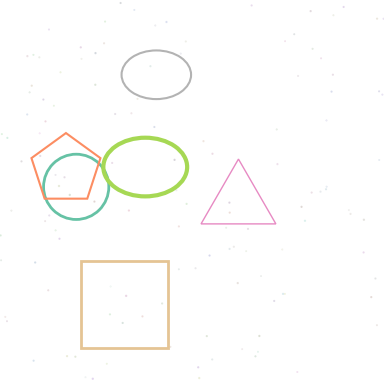[{"shape": "circle", "thickness": 2, "radius": 0.42, "center": [0.198, 0.515]}, {"shape": "pentagon", "thickness": 1.5, "radius": 0.47, "center": [0.171, 0.56]}, {"shape": "triangle", "thickness": 1, "radius": 0.56, "center": [0.619, 0.475]}, {"shape": "oval", "thickness": 3, "radius": 0.54, "center": [0.377, 0.566]}, {"shape": "square", "thickness": 2, "radius": 0.57, "center": [0.324, 0.209]}, {"shape": "oval", "thickness": 1.5, "radius": 0.45, "center": [0.406, 0.806]}]